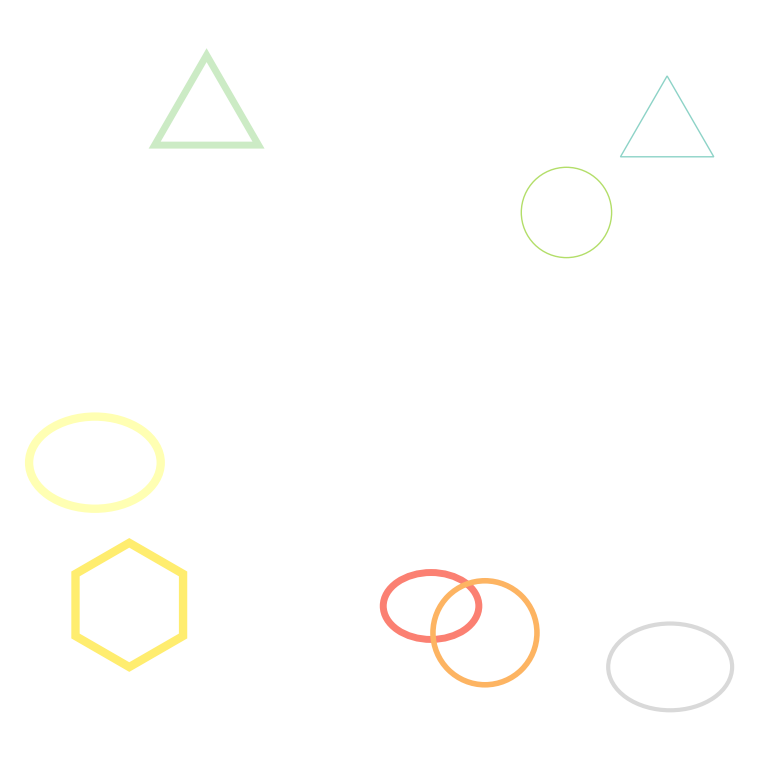[{"shape": "triangle", "thickness": 0.5, "radius": 0.35, "center": [0.866, 0.831]}, {"shape": "oval", "thickness": 3, "radius": 0.43, "center": [0.123, 0.399]}, {"shape": "oval", "thickness": 2.5, "radius": 0.31, "center": [0.56, 0.213]}, {"shape": "circle", "thickness": 2, "radius": 0.34, "center": [0.63, 0.178]}, {"shape": "circle", "thickness": 0.5, "radius": 0.29, "center": [0.736, 0.724]}, {"shape": "oval", "thickness": 1.5, "radius": 0.4, "center": [0.87, 0.134]}, {"shape": "triangle", "thickness": 2.5, "radius": 0.39, "center": [0.268, 0.85]}, {"shape": "hexagon", "thickness": 3, "radius": 0.4, "center": [0.168, 0.214]}]